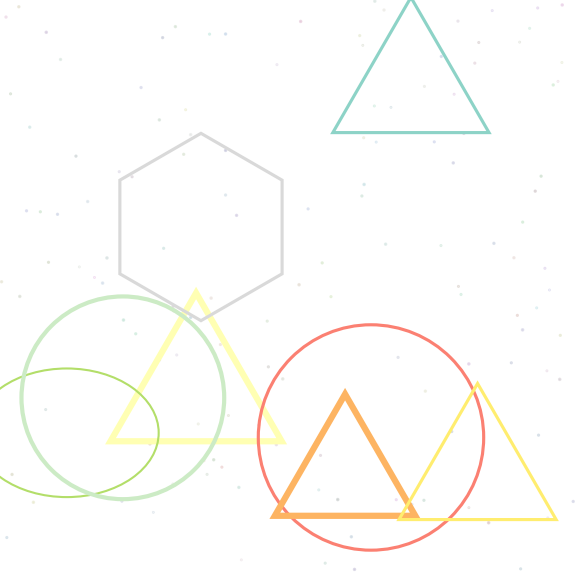[{"shape": "triangle", "thickness": 1.5, "radius": 0.78, "center": [0.712, 0.848]}, {"shape": "triangle", "thickness": 3, "radius": 0.86, "center": [0.34, 0.321]}, {"shape": "circle", "thickness": 1.5, "radius": 0.98, "center": [0.642, 0.242]}, {"shape": "triangle", "thickness": 3, "radius": 0.7, "center": [0.598, 0.176]}, {"shape": "oval", "thickness": 1, "radius": 0.8, "center": [0.116, 0.25]}, {"shape": "hexagon", "thickness": 1.5, "radius": 0.81, "center": [0.348, 0.606]}, {"shape": "circle", "thickness": 2, "radius": 0.88, "center": [0.213, 0.31]}, {"shape": "triangle", "thickness": 1.5, "radius": 0.79, "center": [0.827, 0.178]}]